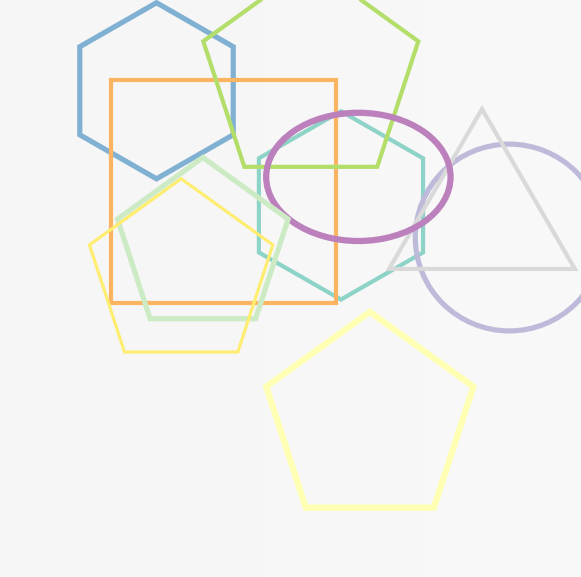[{"shape": "hexagon", "thickness": 2, "radius": 0.82, "center": [0.587, 0.644]}, {"shape": "pentagon", "thickness": 3, "radius": 0.94, "center": [0.636, 0.272]}, {"shape": "circle", "thickness": 2.5, "radius": 0.81, "center": [0.876, 0.588]}, {"shape": "hexagon", "thickness": 2.5, "radius": 0.76, "center": [0.269, 0.842]}, {"shape": "square", "thickness": 2, "radius": 0.97, "center": [0.385, 0.667]}, {"shape": "pentagon", "thickness": 2, "radius": 0.97, "center": [0.535, 0.868]}, {"shape": "triangle", "thickness": 2, "radius": 0.92, "center": [0.829, 0.626]}, {"shape": "oval", "thickness": 3, "radius": 0.79, "center": [0.617, 0.693]}, {"shape": "pentagon", "thickness": 2.5, "radius": 0.77, "center": [0.349, 0.572]}, {"shape": "pentagon", "thickness": 1.5, "radius": 0.83, "center": [0.312, 0.524]}]